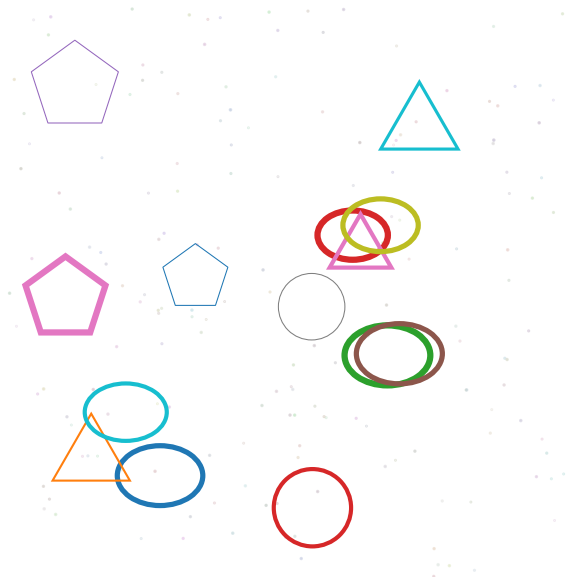[{"shape": "pentagon", "thickness": 0.5, "radius": 0.3, "center": [0.338, 0.518]}, {"shape": "oval", "thickness": 2.5, "radius": 0.37, "center": [0.277, 0.176]}, {"shape": "triangle", "thickness": 1, "radius": 0.39, "center": [0.158, 0.206]}, {"shape": "oval", "thickness": 3, "radius": 0.37, "center": [0.671, 0.384]}, {"shape": "circle", "thickness": 2, "radius": 0.33, "center": [0.541, 0.12]}, {"shape": "oval", "thickness": 3, "radius": 0.3, "center": [0.611, 0.592]}, {"shape": "pentagon", "thickness": 0.5, "radius": 0.4, "center": [0.13, 0.85]}, {"shape": "oval", "thickness": 2.5, "radius": 0.37, "center": [0.692, 0.387]}, {"shape": "pentagon", "thickness": 3, "radius": 0.36, "center": [0.113, 0.482]}, {"shape": "triangle", "thickness": 2, "radius": 0.31, "center": [0.624, 0.567]}, {"shape": "circle", "thickness": 0.5, "radius": 0.29, "center": [0.54, 0.468]}, {"shape": "oval", "thickness": 2.5, "radius": 0.33, "center": [0.659, 0.609]}, {"shape": "triangle", "thickness": 1.5, "radius": 0.39, "center": [0.726, 0.78]}, {"shape": "oval", "thickness": 2, "radius": 0.36, "center": [0.218, 0.285]}]